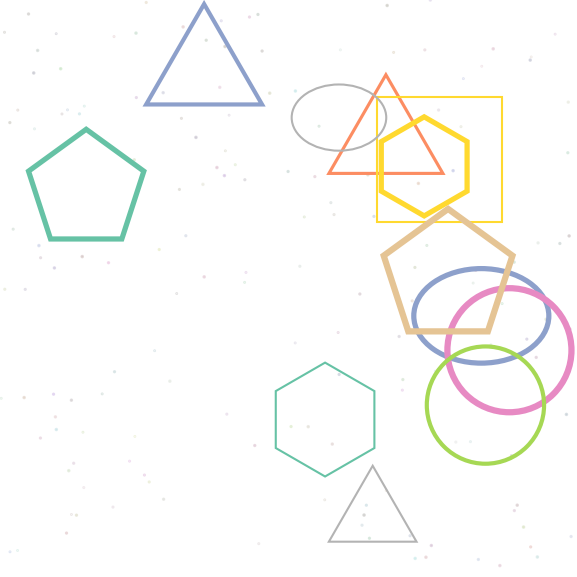[{"shape": "pentagon", "thickness": 2.5, "radius": 0.52, "center": [0.149, 0.67]}, {"shape": "hexagon", "thickness": 1, "radius": 0.49, "center": [0.563, 0.273]}, {"shape": "triangle", "thickness": 1.5, "radius": 0.57, "center": [0.668, 0.756]}, {"shape": "triangle", "thickness": 2, "radius": 0.58, "center": [0.353, 0.876]}, {"shape": "oval", "thickness": 2.5, "radius": 0.58, "center": [0.833, 0.452]}, {"shape": "circle", "thickness": 3, "radius": 0.54, "center": [0.882, 0.393]}, {"shape": "circle", "thickness": 2, "radius": 0.51, "center": [0.841, 0.298]}, {"shape": "hexagon", "thickness": 2.5, "radius": 0.43, "center": [0.735, 0.711]}, {"shape": "square", "thickness": 1, "radius": 0.54, "center": [0.761, 0.723]}, {"shape": "pentagon", "thickness": 3, "radius": 0.59, "center": [0.776, 0.52]}, {"shape": "oval", "thickness": 1, "radius": 0.41, "center": [0.587, 0.796]}, {"shape": "triangle", "thickness": 1, "radius": 0.44, "center": [0.645, 0.105]}]